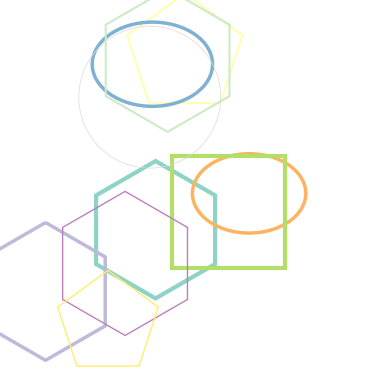[{"shape": "hexagon", "thickness": 3, "radius": 0.89, "center": [0.404, 0.403]}, {"shape": "pentagon", "thickness": 1.5, "radius": 0.79, "center": [0.48, 0.86]}, {"shape": "hexagon", "thickness": 2.5, "radius": 0.89, "center": [0.118, 0.243]}, {"shape": "oval", "thickness": 2.5, "radius": 0.78, "center": [0.396, 0.833]}, {"shape": "oval", "thickness": 2.5, "radius": 0.74, "center": [0.647, 0.498]}, {"shape": "square", "thickness": 3, "radius": 0.73, "center": [0.594, 0.449]}, {"shape": "circle", "thickness": 0.5, "radius": 0.92, "center": [0.389, 0.748]}, {"shape": "hexagon", "thickness": 1, "radius": 0.94, "center": [0.325, 0.316]}, {"shape": "hexagon", "thickness": 1.5, "radius": 0.93, "center": [0.435, 0.843]}, {"shape": "pentagon", "thickness": 1, "radius": 0.69, "center": [0.281, 0.16]}]